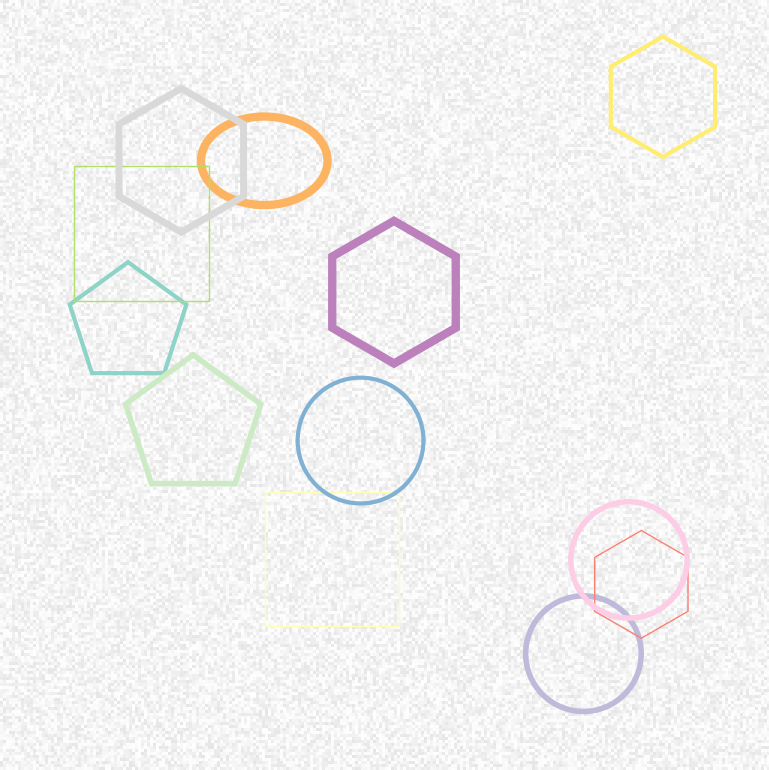[{"shape": "pentagon", "thickness": 1.5, "radius": 0.4, "center": [0.166, 0.58]}, {"shape": "square", "thickness": 0.5, "radius": 0.43, "center": [0.431, 0.274]}, {"shape": "circle", "thickness": 2, "radius": 0.38, "center": [0.758, 0.151]}, {"shape": "hexagon", "thickness": 0.5, "radius": 0.35, "center": [0.833, 0.241]}, {"shape": "circle", "thickness": 1.5, "radius": 0.41, "center": [0.468, 0.428]}, {"shape": "oval", "thickness": 3, "radius": 0.41, "center": [0.343, 0.791]}, {"shape": "square", "thickness": 0.5, "radius": 0.44, "center": [0.184, 0.697]}, {"shape": "circle", "thickness": 2, "radius": 0.38, "center": [0.817, 0.273]}, {"shape": "hexagon", "thickness": 2.5, "radius": 0.47, "center": [0.235, 0.792]}, {"shape": "hexagon", "thickness": 3, "radius": 0.46, "center": [0.512, 0.621]}, {"shape": "pentagon", "thickness": 2, "radius": 0.46, "center": [0.251, 0.447]}, {"shape": "hexagon", "thickness": 1.5, "radius": 0.39, "center": [0.861, 0.874]}]